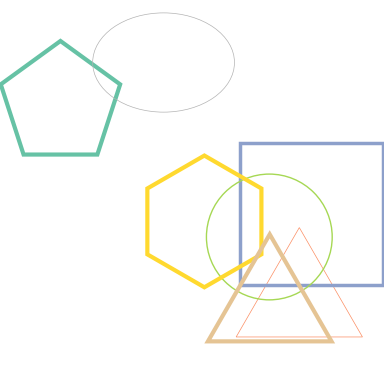[{"shape": "pentagon", "thickness": 3, "radius": 0.82, "center": [0.157, 0.73]}, {"shape": "triangle", "thickness": 0.5, "radius": 0.95, "center": [0.777, 0.219]}, {"shape": "square", "thickness": 2.5, "radius": 0.93, "center": [0.809, 0.444]}, {"shape": "circle", "thickness": 1, "radius": 0.82, "center": [0.7, 0.384]}, {"shape": "hexagon", "thickness": 3, "radius": 0.86, "center": [0.531, 0.425]}, {"shape": "triangle", "thickness": 3, "radius": 0.93, "center": [0.701, 0.206]}, {"shape": "oval", "thickness": 0.5, "radius": 0.92, "center": [0.425, 0.838]}]